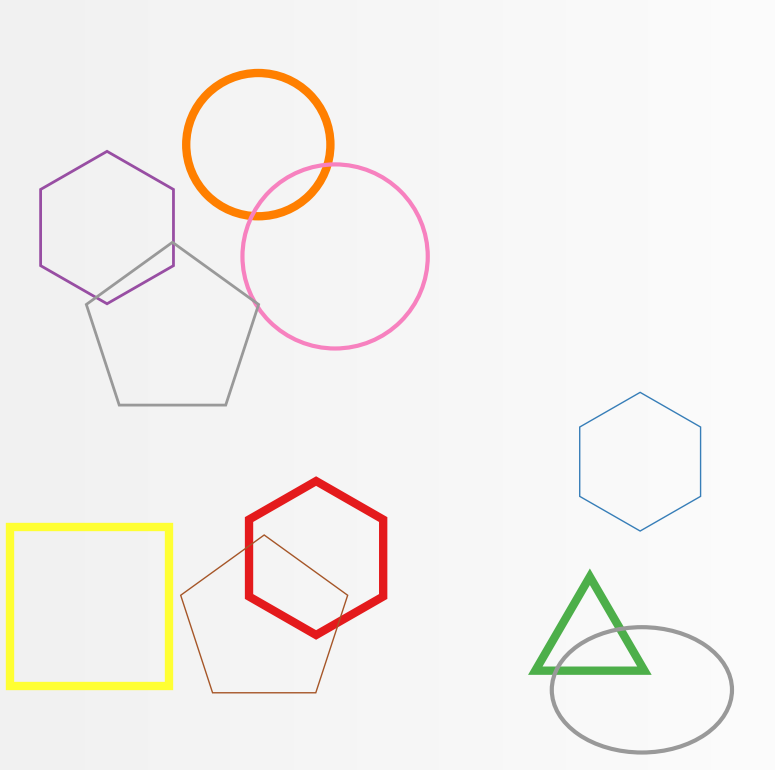[{"shape": "hexagon", "thickness": 3, "radius": 0.5, "center": [0.408, 0.275]}, {"shape": "hexagon", "thickness": 0.5, "radius": 0.45, "center": [0.826, 0.4]}, {"shape": "triangle", "thickness": 3, "radius": 0.41, "center": [0.761, 0.17]}, {"shape": "hexagon", "thickness": 1, "radius": 0.49, "center": [0.138, 0.704]}, {"shape": "circle", "thickness": 3, "radius": 0.47, "center": [0.333, 0.812]}, {"shape": "square", "thickness": 3, "radius": 0.51, "center": [0.115, 0.212]}, {"shape": "pentagon", "thickness": 0.5, "radius": 0.57, "center": [0.341, 0.192]}, {"shape": "circle", "thickness": 1.5, "radius": 0.6, "center": [0.432, 0.667]}, {"shape": "oval", "thickness": 1.5, "radius": 0.58, "center": [0.828, 0.104]}, {"shape": "pentagon", "thickness": 1, "radius": 0.58, "center": [0.223, 0.568]}]